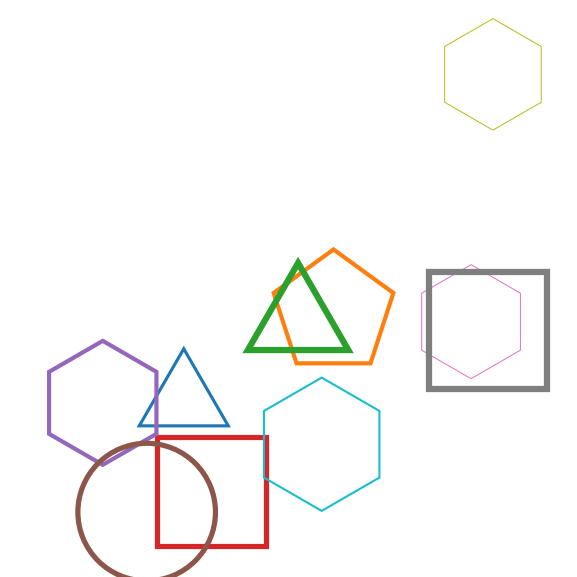[{"shape": "triangle", "thickness": 1.5, "radius": 0.44, "center": [0.318, 0.306]}, {"shape": "pentagon", "thickness": 2, "radius": 0.54, "center": [0.578, 0.458]}, {"shape": "triangle", "thickness": 3, "radius": 0.5, "center": [0.516, 0.443]}, {"shape": "square", "thickness": 2.5, "radius": 0.47, "center": [0.366, 0.148]}, {"shape": "hexagon", "thickness": 2, "radius": 0.54, "center": [0.178, 0.302]}, {"shape": "circle", "thickness": 2.5, "radius": 0.6, "center": [0.254, 0.112]}, {"shape": "hexagon", "thickness": 0.5, "radius": 0.49, "center": [0.816, 0.442]}, {"shape": "square", "thickness": 3, "radius": 0.51, "center": [0.845, 0.426]}, {"shape": "hexagon", "thickness": 0.5, "radius": 0.48, "center": [0.854, 0.87]}, {"shape": "hexagon", "thickness": 1, "radius": 0.58, "center": [0.557, 0.23]}]